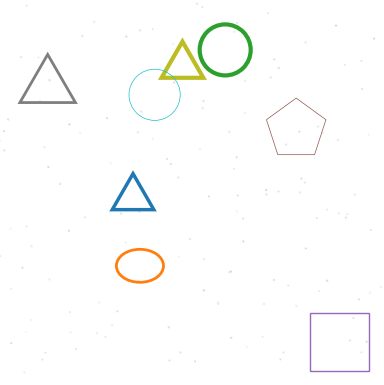[{"shape": "triangle", "thickness": 2.5, "radius": 0.31, "center": [0.346, 0.487]}, {"shape": "oval", "thickness": 2, "radius": 0.31, "center": [0.363, 0.31]}, {"shape": "circle", "thickness": 3, "radius": 0.33, "center": [0.585, 0.87]}, {"shape": "square", "thickness": 1, "radius": 0.38, "center": [0.881, 0.112]}, {"shape": "pentagon", "thickness": 0.5, "radius": 0.41, "center": [0.769, 0.664]}, {"shape": "triangle", "thickness": 2, "radius": 0.42, "center": [0.124, 0.775]}, {"shape": "triangle", "thickness": 3, "radius": 0.31, "center": [0.474, 0.829]}, {"shape": "circle", "thickness": 0.5, "radius": 0.33, "center": [0.402, 0.754]}]